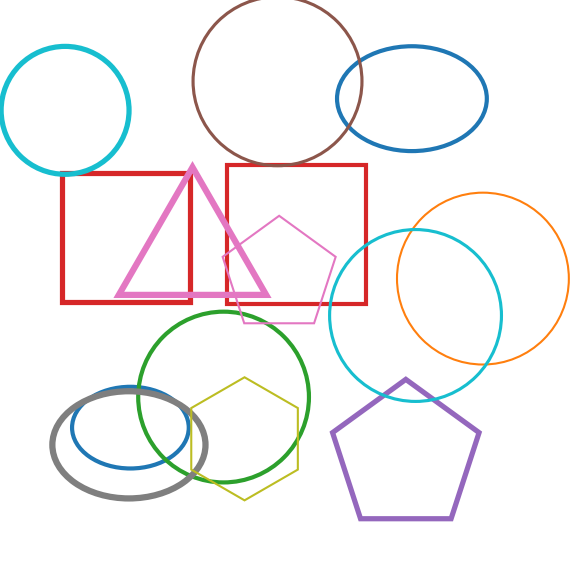[{"shape": "oval", "thickness": 2, "radius": 0.51, "center": [0.226, 0.259]}, {"shape": "oval", "thickness": 2, "radius": 0.65, "center": [0.713, 0.828]}, {"shape": "circle", "thickness": 1, "radius": 0.74, "center": [0.836, 0.517]}, {"shape": "circle", "thickness": 2, "radius": 0.74, "center": [0.387, 0.312]}, {"shape": "square", "thickness": 2, "radius": 0.6, "center": [0.514, 0.593]}, {"shape": "square", "thickness": 2.5, "radius": 0.56, "center": [0.218, 0.588]}, {"shape": "pentagon", "thickness": 2.5, "radius": 0.67, "center": [0.703, 0.209]}, {"shape": "circle", "thickness": 1.5, "radius": 0.73, "center": [0.481, 0.858]}, {"shape": "triangle", "thickness": 3, "radius": 0.74, "center": [0.333, 0.562]}, {"shape": "pentagon", "thickness": 1, "radius": 0.51, "center": [0.483, 0.523]}, {"shape": "oval", "thickness": 3, "radius": 0.66, "center": [0.223, 0.229]}, {"shape": "hexagon", "thickness": 1, "radius": 0.53, "center": [0.423, 0.239]}, {"shape": "circle", "thickness": 1.5, "radius": 0.74, "center": [0.72, 0.453]}, {"shape": "circle", "thickness": 2.5, "radius": 0.55, "center": [0.113, 0.808]}]